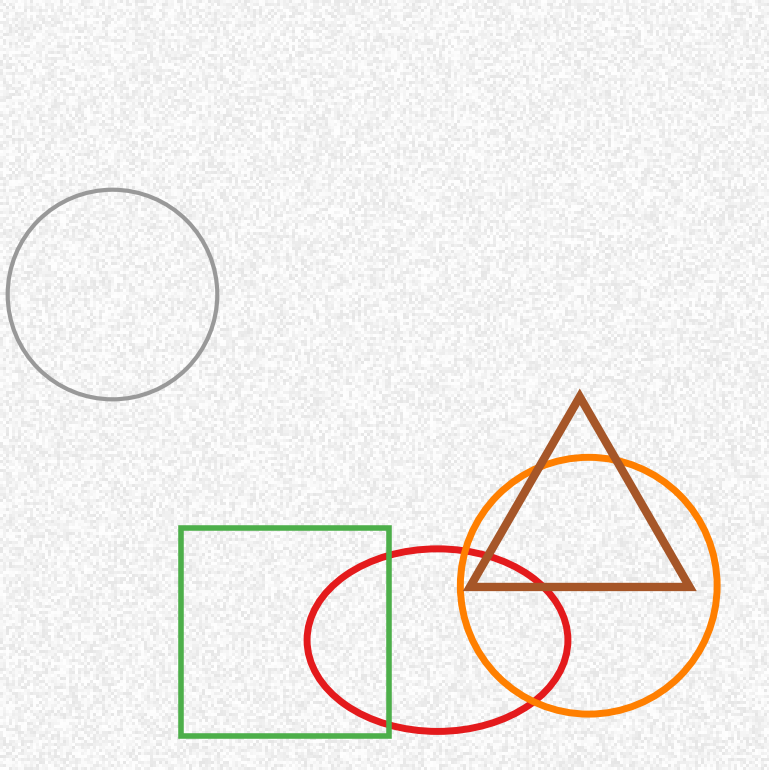[{"shape": "oval", "thickness": 2.5, "radius": 0.85, "center": [0.568, 0.169]}, {"shape": "square", "thickness": 2, "radius": 0.68, "center": [0.37, 0.179]}, {"shape": "circle", "thickness": 2.5, "radius": 0.83, "center": [0.765, 0.239]}, {"shape": "triangle", "thickness": 3, "radius": 0.82, "center": [0.753, 0.32]}, {"shape": "circle", "thickness": 1.5, "radius": 0.68, "center": [0.146, 0.618]}]